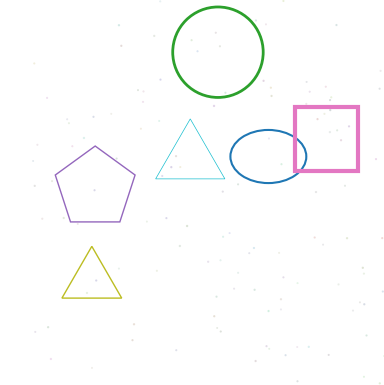[{"shape": "oval", "thickness": 1.5, "radius": 0.49, "center": [0.697, 0.593]}, {"shape": "circle", "thickness": 2, "radius": 0.59, "center": [0.566, 0.864]}, {"shape": "pentagon", "thickness": 1, "radius": 0.54, "center": [0.247, 0.512]}, {"shape": "square", "thickness": 3, "radius": 0.41, "center": [0.848, 0.639]}, {"shape": "triangle", "thickness": 1, "radius": 0.45, "center": [0.238, 0.271]}, {"shape": "triangle", "thickness": 0.5, "radius": 0.52, "center": [0.494, 0.587]}]